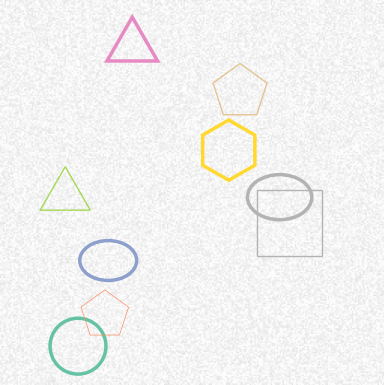[{"shape": "circle", "thickness": 2.5, "radius": 0.36, "center": [0.203, 0.101]}, {"shape": "pentagon", "thickness": 0.5, "radius": 0.32, "center": [0.272, 0.182]}, {"shape": "oval", "thickness": 2.5, "radius": 0.37, "center": [0.281, 0.323]}, {"shape": "triangle", "thickness": 2.5, "radius": 0.38, "center": [0.344, 0.88]}, {"shape": "triangle", "thickness": 1, "radius": 0.38, "center": [0.169, 0.492]}, {"shape": "hexagon", "thickness": 2.5, "radius": 0.39, "center": [0.594, 0.61]}, {"shape": "pentagon", "thickness": 1, "radius": 0.37, "center": [0.623, 0.762]}, {"shape": "oval", "thickness": 2.5, "radius": 0.42, "center": [0.726, 0.488]}, {"shape": "square", "thickness": 1, "radius": 0.43, "center": [0.752, 0.422]}]